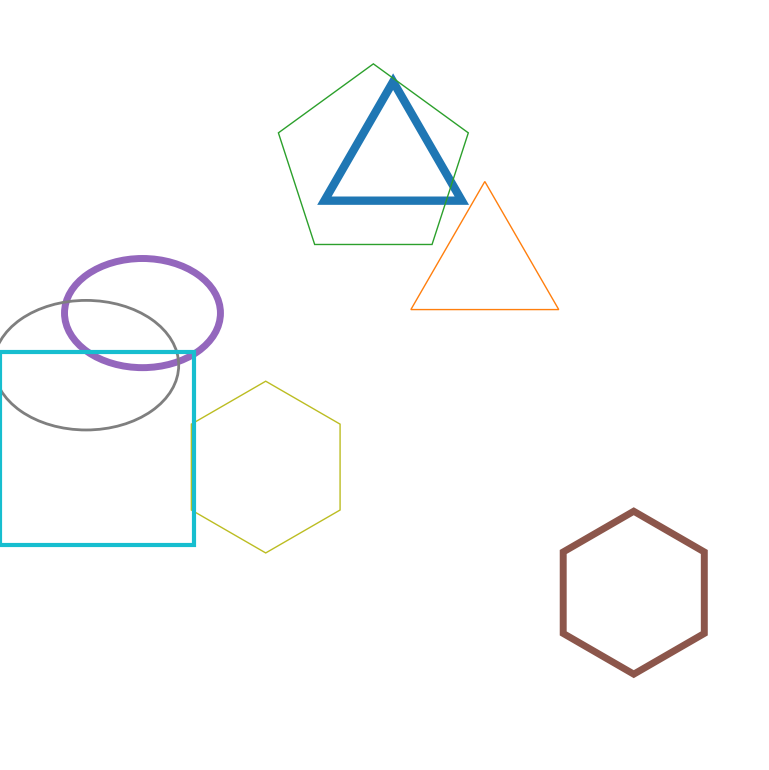[{"shape": "triangle", "thickness": 3, "radius": 0.52, "center": [0.511, 0.791]}, {"shape": "triangle", "thickness": 0.5, "radius": 0.55, "center": [0.63, 0.653]}, {"shape": "pentagon", "thickness": 0.5, "radius": 0.65, "center": [0.485, 0.787]}, {"shape": "oval", "thickness": 2.5, "radius": 0.51, "center": [0.185, 0.593]}, {"shape": "hexagon", "thickness": 2.5, "radius": 0.53, "center": [0.823, 0.23]}, {"shape": "oval", "thickness": 1, "radius": 0.6, "center": [0.112, 0.526]}, {"shape": "hexagon", "thickness": 0.5, "radius": 0.56, "center": [0.345, 0.393]}, {"shape": "square", "thickness": 1.5, "radius": 0.63, "center": [0.126, 0.417]}]